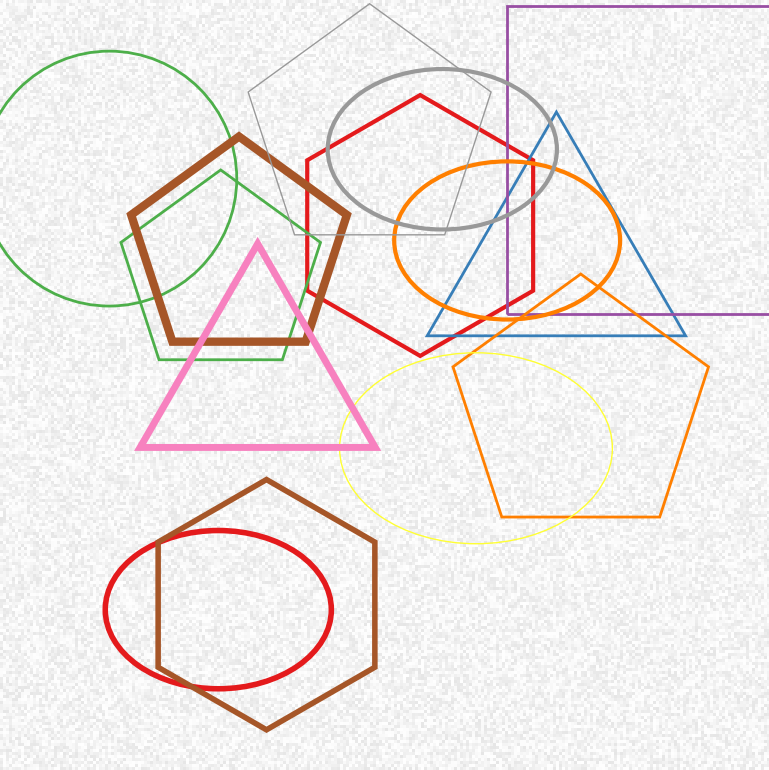[{"shape": "hexagon", "thickness": 1.5, "radius": 0.85, "center": [0.546, 0.707]}, {"shape": "oval", "thickness": 2, "radius": 0.73, "center": [0.284, 0.208]}, {"shape": "triangle", "thickness": 1, "radius": 0.97, "center": [0.723, 0.661]}, {"shape": "circle", "thickness": 1, "radius": 0.83, "center": [0.142, 0.768]}, {"shape": "pentagon", "thickness": 1, "radius": 0.68, "center": [0.287, 0.643]}, {"shape": "square", "thickness": 1, "radius": 1.0, "center": [0.859, 0.792]}, {"shape": "oval", "thickness": 1.5, "radius": 0.73, "center": [0.659, 0.688]}, {"shape": "pentagon", "thickness": 1, "radius": 0.87, "center": [0.754, 0.47]}, {"shape": "oval", "thickness": 0.5, "radius": 0.89, "center": [0.618, 0.418]}, {"shape": "pentagon", "thickness": 3, "radius": 0.74, "center": [0.31, 0.675]}, {"shape": "hexagon", "thickness": 2, "radius": 0.81, "center": [0.346, 0.215]}, {"shape": "triangle", "thickness": 2.5, "radius": 0.88, "center": [0.335, 0.507]}, {"shape": "oval", "thickness": 1.5, "radius": 0.74, "center": [0.574, 0.806]}, {"shape": "pentagon", "thickness": 0.5, "radius": 0.83, "center": [0.48, 0.829]}]